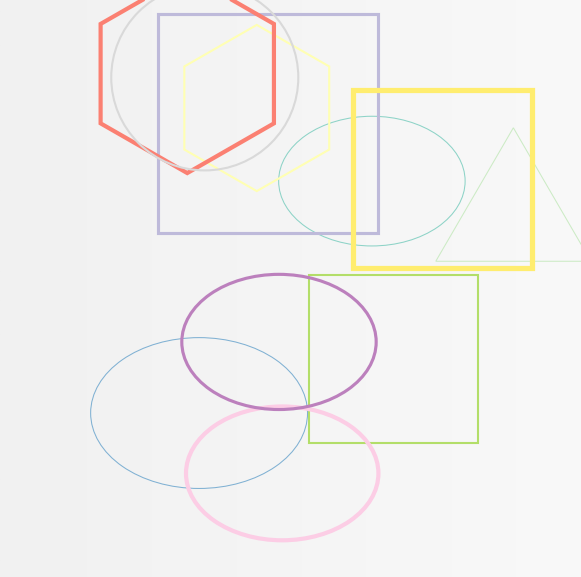[{"shape": "oval", "thickness": 0.5, "radius": 0.8, "center": [0.64, 0.686]}, {"shape": "hexagon", "thickness": 1, "radius": 0.72, "center": [0.442, 0.812]}, {"shape": "square", "thickness": 1.5, "radius": 0.95, "center": [0.461, 0.785]}, {"shape": "hexagon", "thickness": 2, "radius": 0.86, "center": [0.322, 0.872]}, {"shape": "oval", "thickness": 0.5, "radius": 0.93, "center": [0.343, 0.284]}, {"shape": "square", "thickness": 1, "radius": 0.73, "center": [0.677, 0.377]}, {"shape": "oval", "thickness": 2, "radius": 0.83, "center": [0.486, 0.179]}, {"shape": "circle", "thickness": 1, "radius": 0.8, "center": [0.352, 0.865]}, {"shape": "oval", "thickness": 1.5, "radius": 0.84, "center": [0.48, 0.407]}, {"shape": "triangle", "thickness": 0.5, "radius": 0.77, "center": [0.883, 0.624]}, {"shape": "square", "thickness": 2.5, "radius": 0.77, "center": [0.761, 0.689]}]